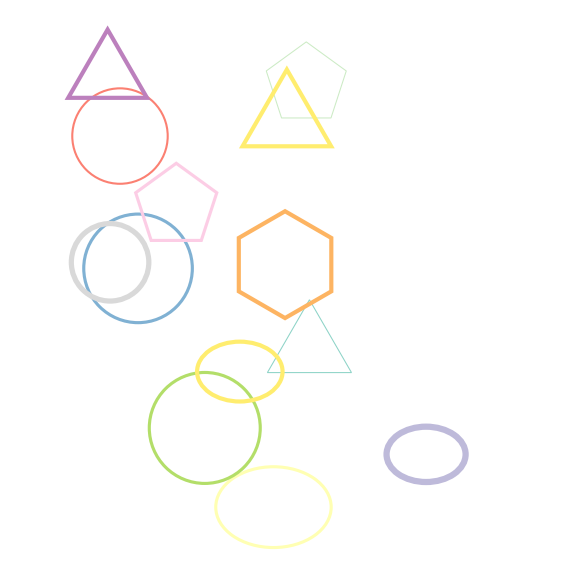[{"shape": "triangle", "thickness": 0.5, "radius": 0.42, "center": [0.536, 0.396]}, {"shape": "oval", "thickness": 1.5, "radius": 0.5, "center": [0.474, 0.121]}, {"shape": "oval", "thickness": 3, "radius": 0.34, "center": [0.738, 0.212]}, {"shape": "circle", "thickness": 1, "radius": 0.41, "center": [0.208, 0.764]}, {"shape": "circle", "thickness": 1.5, "radius": 0.47, "center": [0.239, 0.534]}, {"shape": "hexagon", "thickness": 2, "radius": 0.46, "center": [0.494, 0.541]}, {"shape": "circle", "thickness": 1.5, "radius": 0.48, "center": [0.355, 0.258]}, {"shape": "pentagon", "thickness": 1.5, "radius": 0.37, "center": [0.305, 0.643]}, {"shape": "circle", "thickness": 2.5, "radius": 0.34, "center": [0.191, 0.545]}, {"shape": "triangle", "thickness": 2, "radius": 0.39, "center": [0.186, 0.869]}, {"shape": "pentagon", "thickness": 0.5, "radius": 0.36, "center": [0.53, 0.854]}, {"shape": "triangle", "thickness": 2, "radius": 0.44, "center": [0.497, 0.79]}, {"shape": "oval", "thickness": 2, "radius": 0.37, "center": [0.415, 0.356]}]